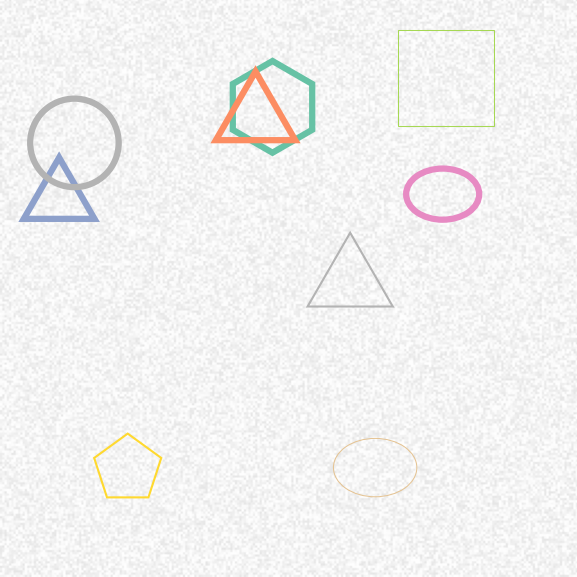[{"shape": "hexagon", "thickness": 3, "radius": 0.4, "center": [0.472, 0.814]}, {"shape": "triangle", "thickness": 3, "radius": 0.4, "center": [0.443, 0.796]}, {"shape": "triangle", "thickness": 3, "radius": 0.35, "center": [0.102, 0.656]}, {"shape": "oval", "thickness": 3, "radius": 0.32, "center": [0.767, 0.663]}, {"shape": "square", "thickness": 0.5, "radius": 0.42, "center": [0.773, 0.863]}, {"shape": "pentagon", "thickness": 1, "radius": 0.31, "center": [0.221, 0.187]}, {"shape": "oval", "thickness": 0.5, "radius": 0.36, "center": [0.65, 0.189]}, {"shape": "triangle", "thickness": 1, "radius": 0.43, "center": [0.606, 0.511]}, {"shape": "circle", "thickness": 3, "radius": 0.38, "center": [0.129, 0.752]}]